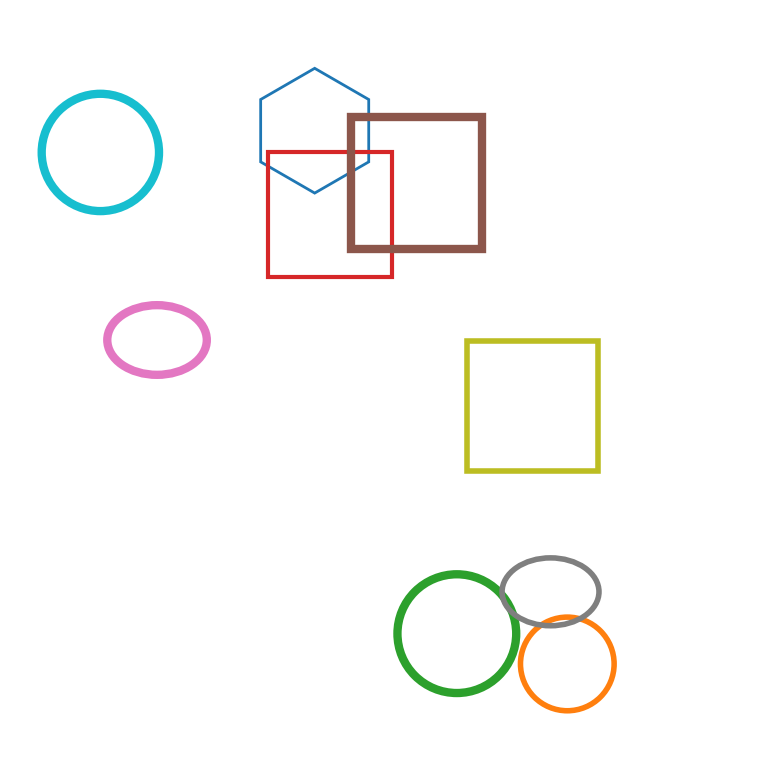[{"shape": "hexagon", "thickness": 1, "radius": 0.41, "center": [0.409, 0.83]}, {"shape": "circle", "thickness": 2, "radius": 0.3, "center": [0.737, 0.138]}, {"shape": "circle", "thickness": 3, "radius": 0.39, "center": [0.593, 0.177]}, {"shape": "square", "thickness": 1.5, "radius": 0.4, "center": [0.428, 0.721]}, {"shape": "square", "thickness": 3, "radius": 0.43, "center": [0.541, 0.762]}, {"shape": "oval", "thickness": 3, "radius": 0.32, "center": [0.204, 0.558]}, {"shape": "oval", "thickness": 2, "radius": 0.31, "center": [0.715, 0.231]}, {"shape": "square", "thickness": 2, "radius": 0.42, "center": [0.692, 0.473]}, {"shape": "circle", "thickness": 3, "radius": 0.38, "center": [0.13, 0.802]}]